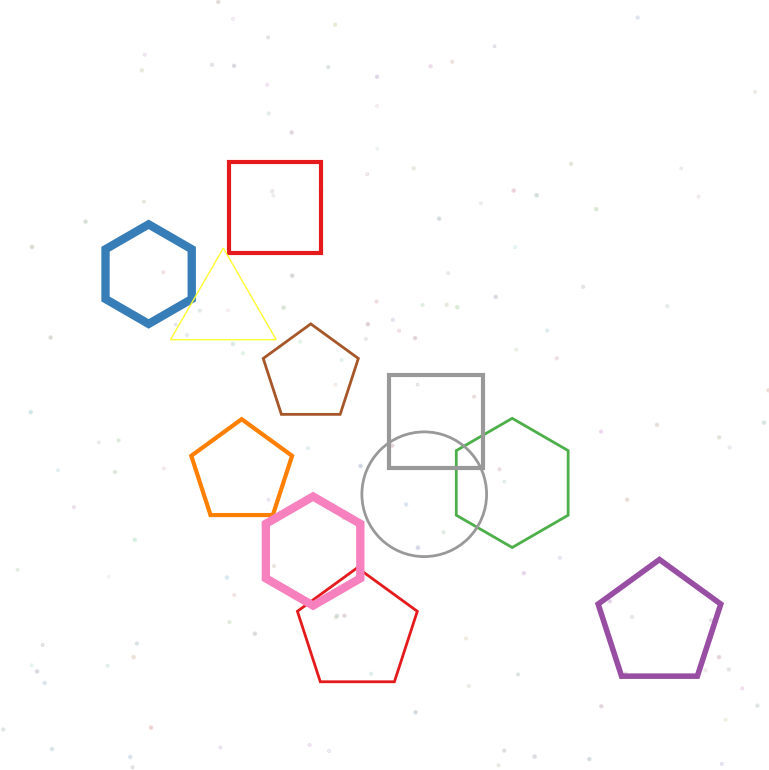[{"shape": "square", "thickness": 1.5, "radius": 0.3, "center": [0.358, 0.73]}, {"shape": "pentagon", "thickness": 1, "radius": 0.41, "center": [0.464, 0.181]}, {"shape": "hexagon", "thickness": 3, "radius": 0.32, "center": [0.193, 0.644]}, {"shape": "hexagon", "thickness": 1, "radius": 0.42, "center": [0.665, 0.373]}, {"shape": "pentagon", "thickness": 2, "radius": 0.42, "center": [0.856, 0.19]}, {"shape": "pentagon", "thickness": 1.5, "radius": 0.34, "center": [0.314, 0.387]}, {"shape": "triangle", "thickness": 0.5, "radius": 0.4, "center": [0.29, 0.599]}, {"shape": "pentagon", "thickness": 1, "radius": 0.32, "center": [0.404, 0.514]}, {"shape": "hexagon", "thickness": 3, "radius": 0.35, "center": [0.407, 0.284]}, {"shape": "square", "thickness": 1.5, "radius": 0.3, "center": [0.566, 0.453]}, {"shape": "circle", "thickness": 1, "radius": 0.4, "center": [0.551, 0.358]}]